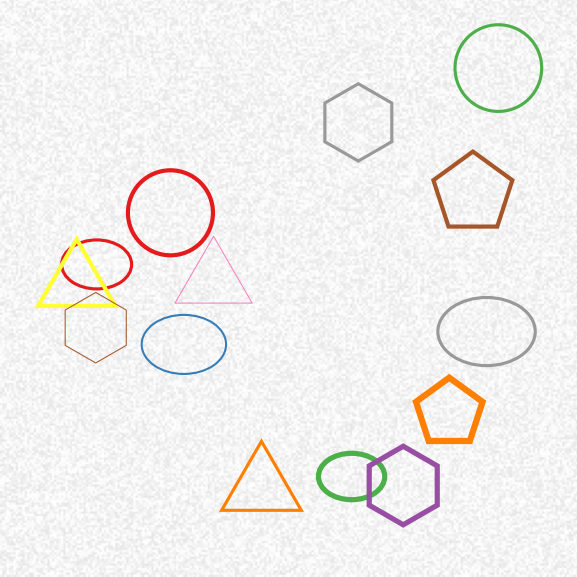[{"shape": "oval", "thickness": 1.5, "radius": 0.3, "center": [0.167, 0.541]}, {"shape": "circle", "thickness": 2, "radius": 0.37, "center": [0.295, 0.631]}, {"shape": "oval", "thickness": 1, "radius": 0.37, "center": [0.318, 0.403]}, {"shape": "circle", "thickness": 1.5, "radius": 0.38, "center": [0.863, 0.881]}, {"shape": "oval", "thickness": 2.5, "radius": 0.29, "center": [0.609, 0.174]}, {"shape": "hexagon", "thickness": 2.5, "radius": 0.34, "center": [0.698, 0.158]}, {"shape": "pentagon", "thickness": 3, "radius": 0.3, "center": [0.778, 0.285]}, {"shape": "triangle", "thickness": 1.5, "radius": 0.4, "center": [0.453, 0.155]}, {"shape": "triangle", "thickness": 2, "radius": 0.39, "center": [0.133, 0.508]}, {"shape": "hexagon", "thickness": 0.5, "radius": 0.31, "center": [0.166, 0.432]}, {"shape": "pentagon", "thickness": 2, "radius": 0.36, "center": [0.819, 0.665]}, {"shape": "triangle", "thickness": 0.5, "radius": 0.39, "center": [0.37, 0.513]}, {"shape": "oval", "thickness": 1.5, "radius": 0.42, "center": [0.843, 0.425]}, {"shape": "hexagon", "thickness": 1.5, "radius": 0.33, "center": [0.62, 0.787]}]